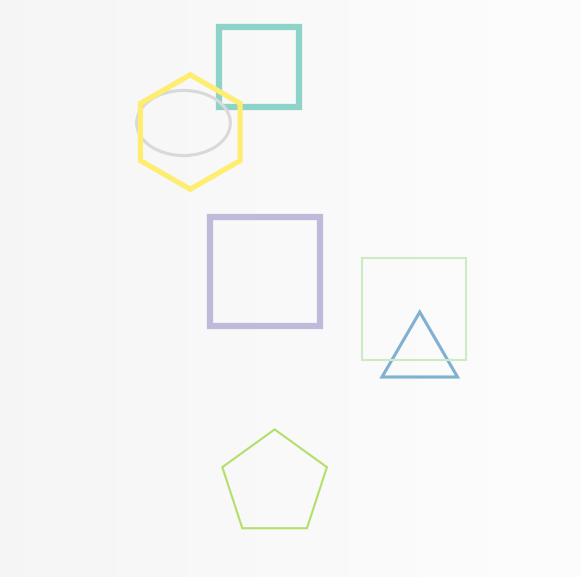[{"shape": "square", "thickness": 3, "radius": 0.34, "center": [0.446, 0.883]}, {"shape": "square", "thickness": 3, "radius": 0.47, "center": [0.456, 0.53]}, {"shape": "triangle", "thickness": 1.5, "radius": 0.37, "center": [0.722, 0.384]}, {"shape": "pentagon", "thickness": 1, "radius": 0.47, "center": [0.472, 0.161]}, {"shape": "oval", "thickness": 1.5, "radius": 0.4, "center": [0.316, 0.786]}, {"shape": "square", "thickness": 1, "radius": 0.44, "center": [0.712, 0.465]}, {"shape": "hexagon", "thickness": 2.5, "radius": 0.5, "center": [0.327, 0.771]}]